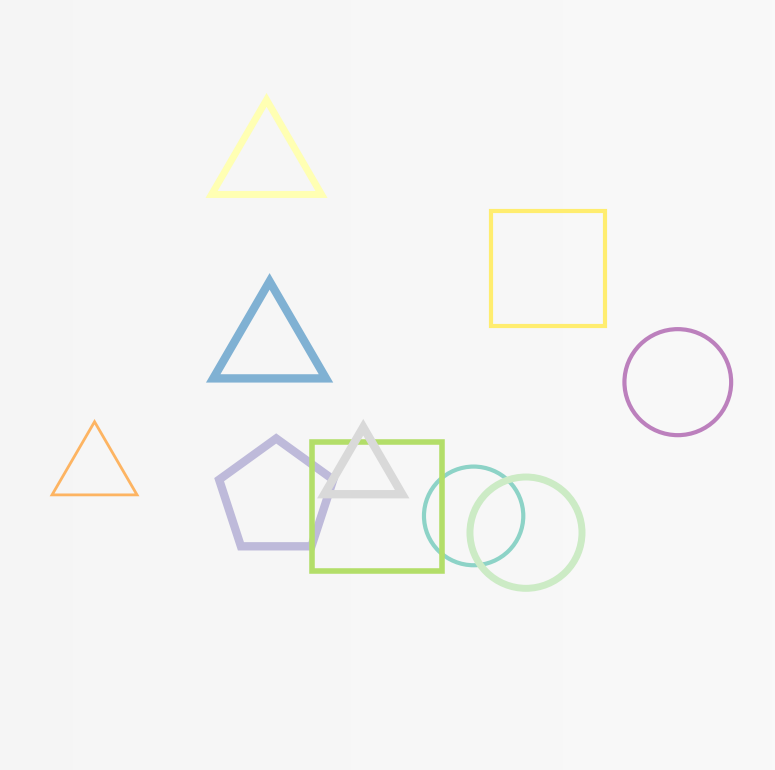[{"shape": "circle", "thickness": 1.5, "radius": 0.32, "center": [0.611, 0.33]}, {"shape": "triangle", "thickness": 2.5, "radius": 0.41, "center": [0.344, 0.788]}, {"shape": "pentagon", "thickness": 3, "radius": 0.39, "center": [0.356, 0.353]}, {"shape": "triangle", "thickness": 3, "radius": 0.42, "center": [0.348, 0.551]}, {"shape": "triangle", "thickness": 1, "radius": 0.32, "center": [0.122, 0.389]}, {"shape": "square", "thickness": 2, "radius": 0.42, "center": [0.486, 0.342]}, {"shape": "triangle", "thickness": 3, "radius": 0.29, "center": [0.469, 0.387]}, {"shape": "circle", "thickness": 1.5, "radius": 0.34, "center": [0.875, 0.504]}, {"shape": "circle", "thickness": 2.5, "radius": 0.36, "center": [0.679, 0.308]}, {"shape": "square", "thickness": 1.5, "radius": 0.37, "center": [0.707, 0.651]}]